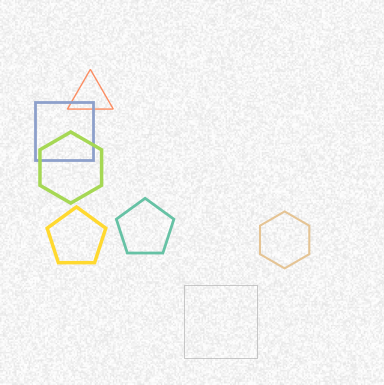[{"shape": "pentagon", "thickness": 2, "radius": 0.39, "center": [0.377, 0.406]}, {"shape": "triangle", "thickness": 1, "radius": 0.34, "center": [0.235, 0.751]}, {"shape": "square", "thickness": 2, "radius": 0.37, "center": [0.167, 0.659]}, {"shape": "hexagon", "thickness": 2.5, "radius": 0.46, "center": [0.184, 0.565]}, {"shape": "pentagon", "thickness": 2.5, "radius": 0.4, "center": [0.199, 0.382]}, {"shape": "hexagon", "thickness": 1.5, "radius": 0.37, "center": [0.739, 0.377]}, {"shape": "square", "thickness": 0.5, "radius": 0.47, "center": [0.572, 0.164]}]